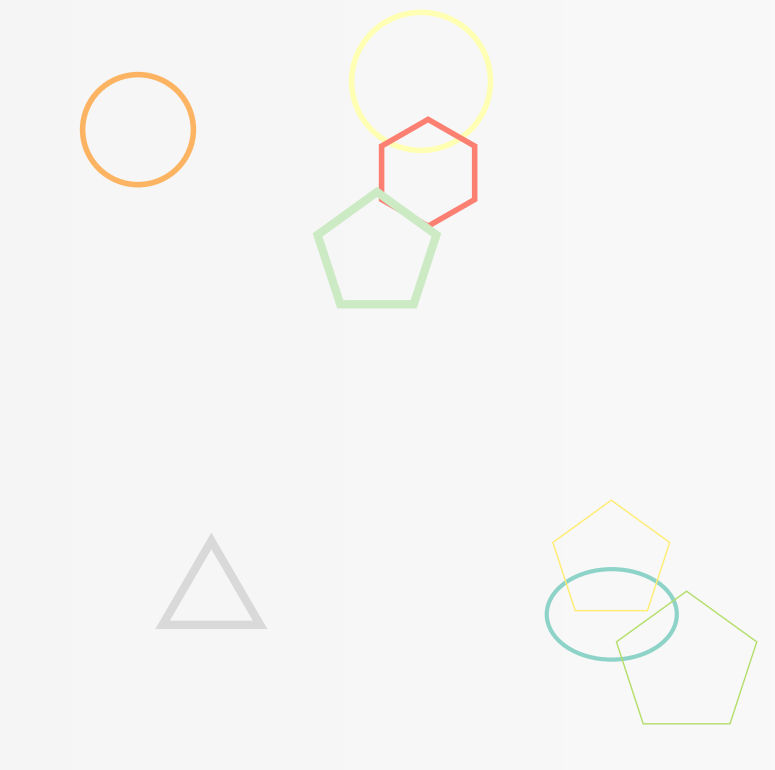[{"shape": "oval", "thickness": 1.5, "radius": 0.42, "center": [0.789, 0.202]}, {"shape": "circle", "thickness": 2, "radius": 0.45, "center": [0.543, 0.894]}, {"shape": "hexagon", "thickness": 2, "radius": 0.35, "center": [0.552, 0.776]}, {"shape": "circle", "thickness": 2, "radius": 0.36, "center": [0.178, 0.832]}, {"shape": "pentagon", "thickness": 0.5, "radius": 0.48, "center": [0.886, 0.137]}, {"shape": "triangle", "thickness": 3, "radius": 0.36, "center": [0.273, 0.225]}, {"shape": "pentagon", "thickness": 3, "radius": 0.4, "center": [0.486, 0.67]}, {"shape": "pentagon", "thickness": 0.5, "radius": 0.4, "center": [0.789, 0.271]}]